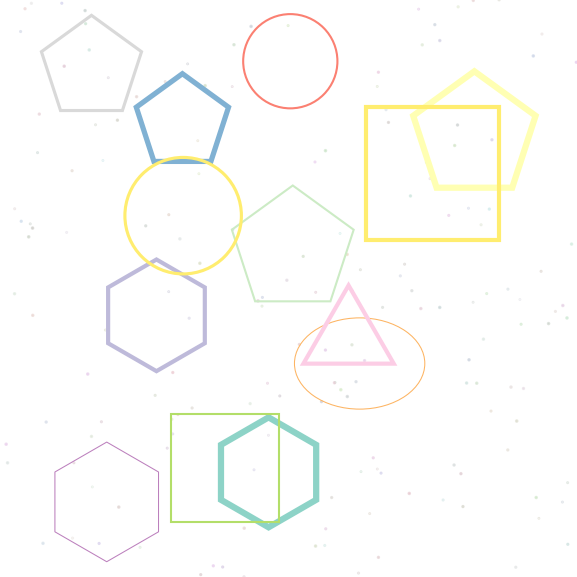[{"shape": "hexagon", "thickness": 3, "radius": 0.48, "center": [0.465, 0.181]}, {"shape": "pentagon", "thickness": 3, "radius": 0.56, "center": [0.821, 0.764]}, {"shape": "hexagon", "thickness": 2, "radius": 0.48, "center": [0.271, 0.453]}, {"shape": "circle", "thickness": 1, "radius": 0.41, "center": [0.503, 0.893]}, {"shape": "pentagon", "thickness": 2.5, "radius": 0.42, "center": [0.316, 0.788]}, {"shape": "oval", "thickness": 0.5, "radius": 0.56, "center": [0.623, 0.37]}, {"shape": "square", "thickness": 1, "radius": 0.47, "center": [0.39, 0.189]}, {"shape": "triangle", "thickness": 2, "radius": 0.45, "center": [0.604, 0.415]}, {"shape": "pentagon", "thickness": 1.5, "radius": 0.46, "center": [0.158, 0.881]}, {"shape": "hexagon", "thickness": 0.5, "radius": 0.52, "center": [0.185, 0.13]}, {"shape": "pentagon", "thickness": 1, "radius": 0.55, "center": [0.507, 0.567]}, {"shape": "circle", "thickness": 1.5, "radius": 0.5, "center": [0.317, 0.626]}, {"shape": "square", "thickness": 2, "radius": 0.58, "center": [0.749, 0.699]}]